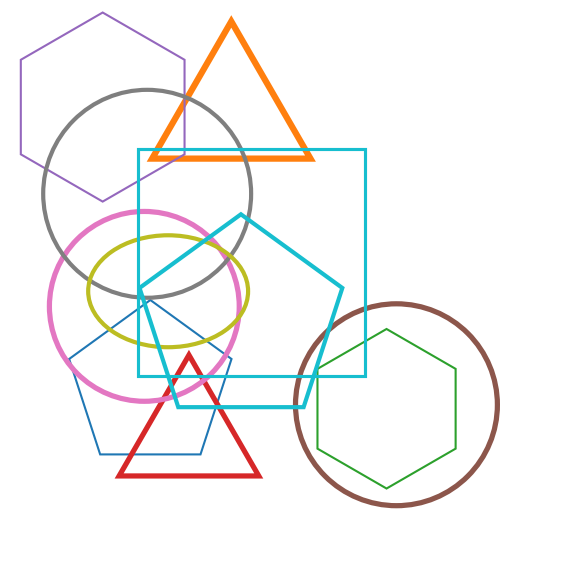[{"shape": "pentagon", "thickness": 1, "radius": 0.74, "center": [0.26, 0.332]}, {"shape": "triangle", "thickness": 3, "radius": 0.79, "center": [0.401, 0.804]}, {"shape": "hexagon", "thickness": 1, "radius": 0.69, "center": [0.669, 0.291]}, {"shape": "triangle", "thickness": 2.5, "radius": 0.7, "center": [0.327, 0.245]}, {"shape": "hexagon", "thickness": 1, "radius": 0.82, "center": [0.178, 0.814]}, {"shape": "circle", "thickness": 2.5, "radius": 0.87, "center": [0.686, 0.298]}, {"shape": "circle", "thickness": 2.5, "radius": 0.82, "center": [0.25, 0.469]}, {"shape": "circle", "thickness": 2, "radius": 0.9, "center": [0.255, 0.664]}, {"shape": "oval", "thickness": 2, "radius": 0.69, "center": [0.291, 0.495]}, {"shape": "pentagon", "thickness": 2, "radius": 0.92, "center": [0.417, 0.443]}, {"shape": "square", "thickness": 1.5, "radius": 0.98, "center": [0.435, 0.545]}]